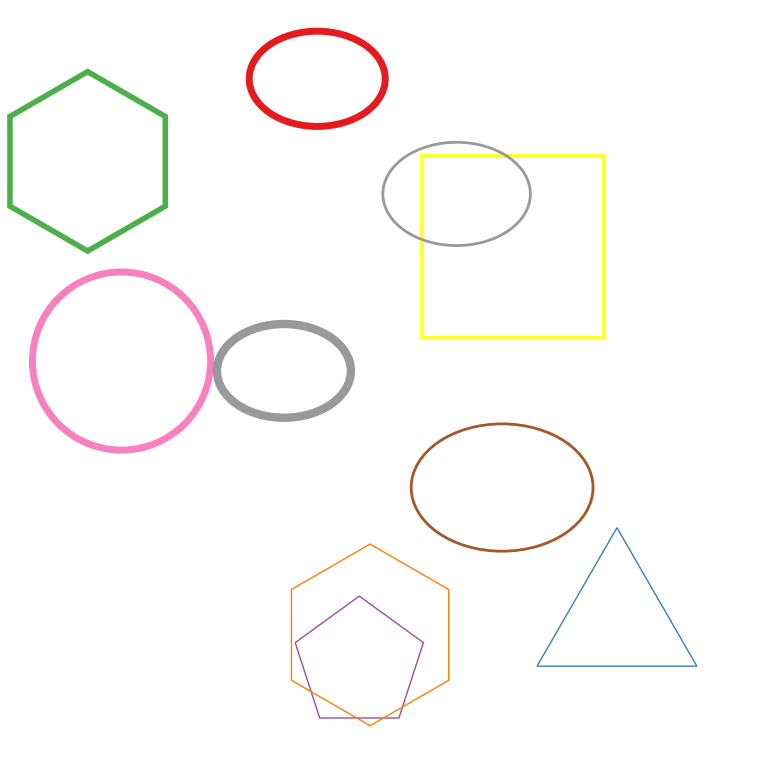[{"shape": "oval", "thickness": 2.5, "radius": 0.44, "center": [0.412, 0.898]}, {"shape": "triangle", "thickness": 0.5, "radius": 0.6, "center": [0.801, 0.195]}, {"shape": "hexagon", "thickness": 2, "radius": 0.58, "center": [0.114, 0.79]}, {"shape": "pentagon", "thickness": 0.5, "radius": 0.44, "center": [0.467, 0.138]}, {"shape": "hexagon", "thickness": 0.5, "radius": 0.59, "center": [0.481, 0.175]}, {"shape": "square", "thickness": 1.5, "radius": 0.59, "center": [0.667, 0.68]}, {"shape": "oval", "thickness": 1, "radius": 0.59, "center": [0.652, 0.367]}, {"shape": "circle", "thickness": 2.5, "radius": 0.58, "center": [0.158, 0.531]}, {"shape": "oval", "thickness": 3, "radius": 0.43, "center": [0.369, 0.518]}, {"shape": "oval", "thickness": 1, "radius": 0.48, "center": [0.593, 0.748]}]